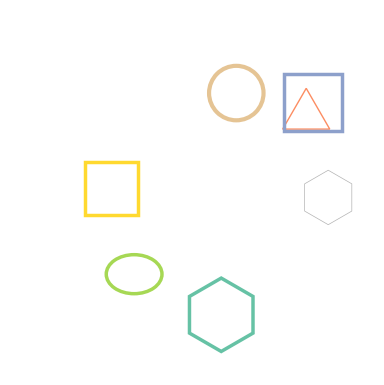[{"shape": "hexagon", "thickness": 2.5, "radius": 0.48, "center": [0.575, 0.182]}, {"shape": "triangle", "thickness": 1, "radius": 0.35, "center": [0.795, 0.7]}, {"shape": "square", "thickness": 2.5, "radius": 0.38, "center": [0.814, 0.734]}, {"shape": "oval", "thickness": 2.5, "radius": 0.36, "center": [0.348, 0.288]}, {"shape": "square", "thickness": 2.5, "radius": 0.35, "center": [0.289, 0.51]}, {"shape": "circle", "thickness": 3, "radius": 0.35, "center": [0.614, 0.758]}, {"shape": "hexagon", "thickness": 0.5, "radius": 0.35, "center": [0.853, 0.487]}]